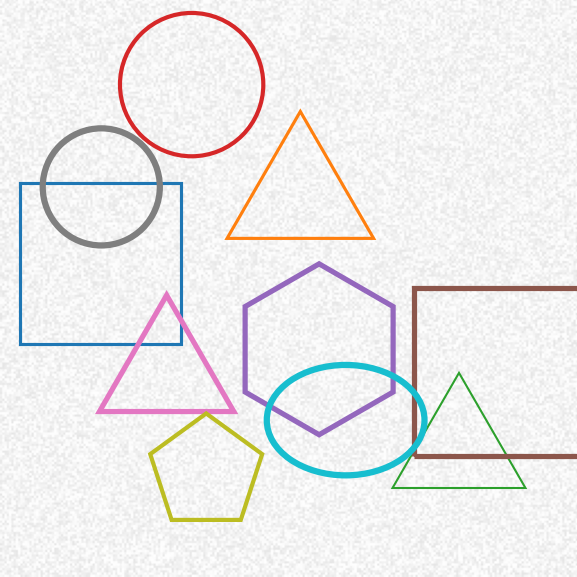[{"shape": "square", "thickness": 1.5, "radius": 0.7, "center": [0.174, 0.543]}, {"shape": "triangle", "thickness": 1.5, "radius": 0.73, "center": [0.52, 0.66]}, {"shape": "triangle", "thickness": 1, "radius": 0.66, "center": [0.795, 0.221]}, {"shape": "circle", "thickness": 2, "radius": 0.62, "center": [0.332, 0.853]}, {"shape": "hexagon", "thickness": 2.5, "radius": 0.74, "center": [0.553, 0.394]}, {"shape": "square", "thickness": 2.5, "radius": 0.73, "center": [0.861, 0.355]}, {"shape": "triangle", "thickness": 2.5, "radius": 0.67, "center": [0.289, 0.354]}, {"shape": "circle", "thickness": 3, "radius": 0.51, "center": [0.175, 0.676]}, {"shape": "pentagon", "thickness": 2, "radius": 0.51, "center": [0.357, 0.181]}, {"shape": "oval", "thickness": 3, "radius": 0.68, "center": [0.599, 0.272]}]